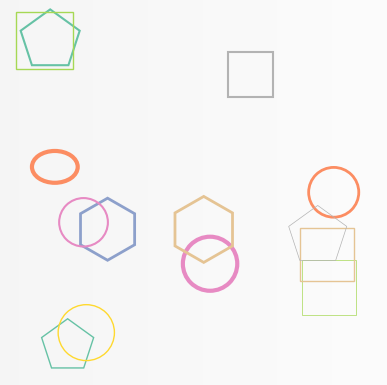[{"shape": "pentagon", "thickness": 1.5, "radius": 0.4, "center": [0.129, 0.895]}, {"shape": "pentagon", "thickness": 1, "radius": 0.35, "center": [0.175, 0.101]}, {"shape": "circle", "thickness": 2, "radius": 0.32, "center": [0.861, 0.501]}, {"shape": "oval", "thickness": 3, "radius": 0.3, "center": [0.142, 0.567]}, {"shape": "hexagon", "thickness": 2, "radius": 0.4, "center": [0.278, 0.405]}, {"shape": "circle", "thickness": 3, "radius": 0.35, "center": [0.542, 0.315]}, {"shape": "circle", "thickness": 1.5, "radius": 0.31, "center": [0.216, 0.423]}, {"shape": "square", "thickness": 1, "radius": 0.37, "center": [0.114, 0.895]}, {"shape": "square", "thickness": 0.5, "radius": 0.35, "center": [0.849, 0.253]}, {"shape": "circle", "thickness": 1, "radius": 0.36, "center": [0.223, 0.136]}, {"shape": "square", "thickness": 1, "radius": 0.35, "center": [0.845, 0.338]}, {"shape": "hexagon", "thickness": 2, "radius": 0.43, "center": [0.526, 0.404]}, {"shape": "pentagon", "thickness": 0.5, "radius": 0.39, "center": [0.82, 0.388]}, {"shape": "square", "thickness": 1.5, "radius": 0.29, "center": [0.646, 0.807]}]